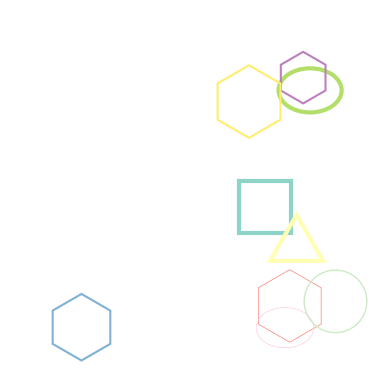[{"shape": "square", "thickness": 3, "radius": 0.34, "center": [0.689, 0.462]}, {"shape": "triangle", "thickness": 3, "radius": 0.4, "center": [0.77, 0.362]}, {"shape": "hexagon", "thickness": 0.5, "radius": 0.47, "center": [0.753, 0.205]}, {"shape": "hexagon", "thickness": 1.5, "radius": 0.43, "center": [0.212, 0.15]}, {"shape": "oval", "thickness": 3, "radius": 0.41, "center": [0.805, 0.765]}, {"shape": "oval", "thickness": 0.5, "radius": 0.37, "center": [0.74, 0.149]}, {"shape": "hexagon", "thickness": 1.5, "radius": 0.33, "center": [0.787, 0.798]}, {"shape": "circle", "thickness": 1, "radius": 0.41, "center": [0.871, 0.217]}, {"shape": "hexagon", "thickness": 1.5, "radius": 0.47, "center": [0.647, 0.736]}]